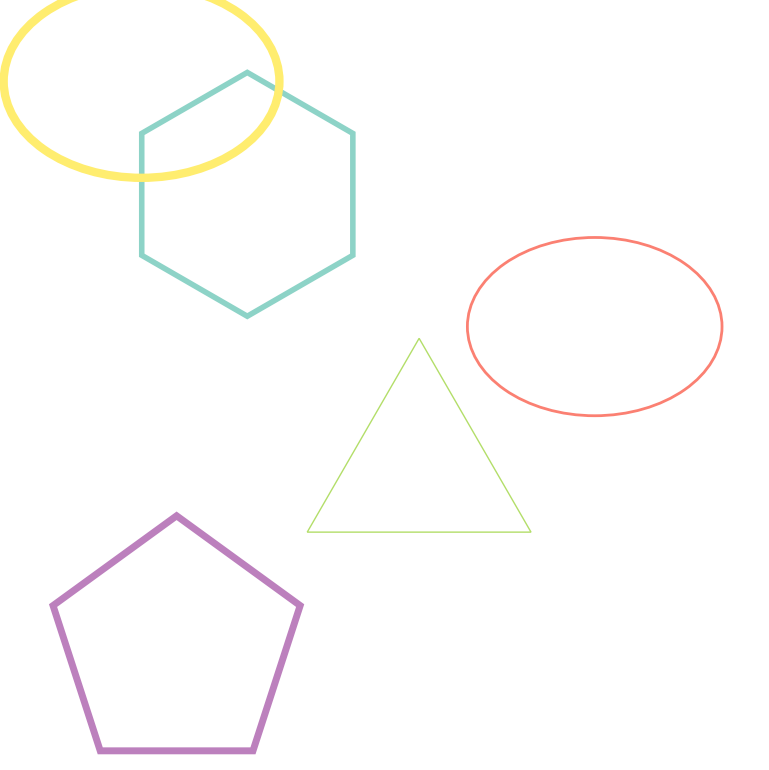[{"shape": "hexagon", "thickness": 2, "radius": 0.79, "center": [0.321, 0.748]}, {"shape": "oval", "thickness": 1, "radius": 0.83, "center": [0.772, 0.576]}, {"shape": "triangle", "thickness": 0.5, "radius": 0.84, "center": [0.544, 0.393]}, {"shape": "pentagon", "thickness": 2.5, "radius": 0.84, "center": [0.229, 0.161]}, {"shape": "oval", "thickness": 3, "radius": 0.9, "center": [0.184, 0.894]}]